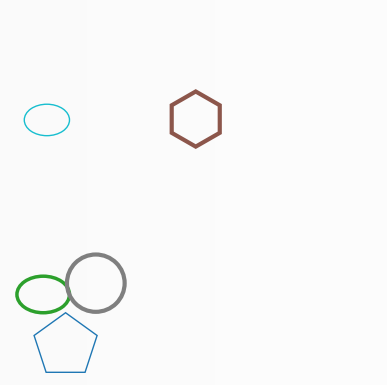[{"shape": "pentagon", "thickness": 1, "radius": 0.43, "center": [0.169, 0.102]}, {"shape": "oval", "thickness": 2.5, "radius": 0.34, "center": [0.111, 0.235]}, {"shape": "hexagon", "thickness": 3, "radius": 0.36, "center": [0.505, 0.691]}, {"shape": "circle", "thickness": 3, "radius": 0.37, "center": [0.247, 0.265]}, {"shape": "oval", "thickness": 1, "radius": 0.29, "center": [0.121, 0.688]}]